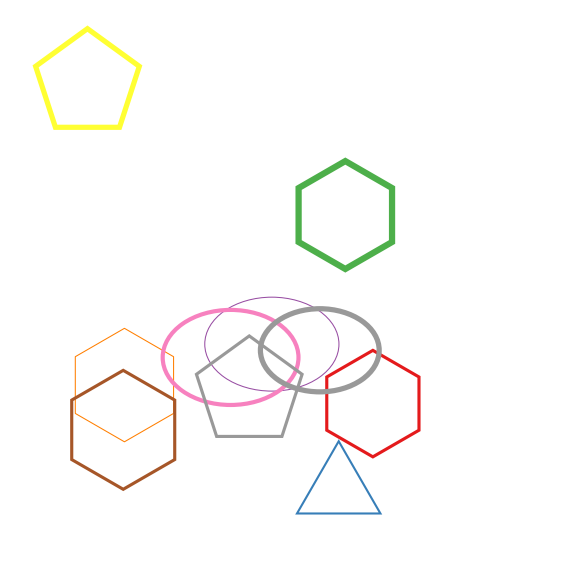[{"shape": "hexagon", "thickness": 1.5, "radius": 0.46, "center": [0.646, 0.3]}, {"shape": "triangle", "thickness": 1, "radius": 0.42, "center": [0.587, 0.152]}, {"shape": "hexagon", "thickness": 3, "radius": 0.47, "center": [0.598, 0.627]}, {"shape": "oval", "thickness": 0.5, "radius": 0.58, "center": [0.471, 0.403]}, {"shape": "hexagon", "thickness": 0.5, "radius": 0.49, "center": [0.215, 0.332]}, {"shape": "pentagon", "thickness": 2.5, "radius": 0.47, "center": [0.151, 0.855]}, {"shape": "hexagon", "thickness": 1.5, "radius": 0.51, "center": [0.213, 0.255]}, {"shape": "oval", "thickness": 2, "radius": 0.59, "center": [0.399, 0.38]}, {"shape": "pentagon", "thickness": 1.5, "radius": 0.48, "center": [0.432, 0.321]}, {"shape": "oval", "thickness": 2.5, "radius": 0.51, "center": [0.554, 0.393]}]